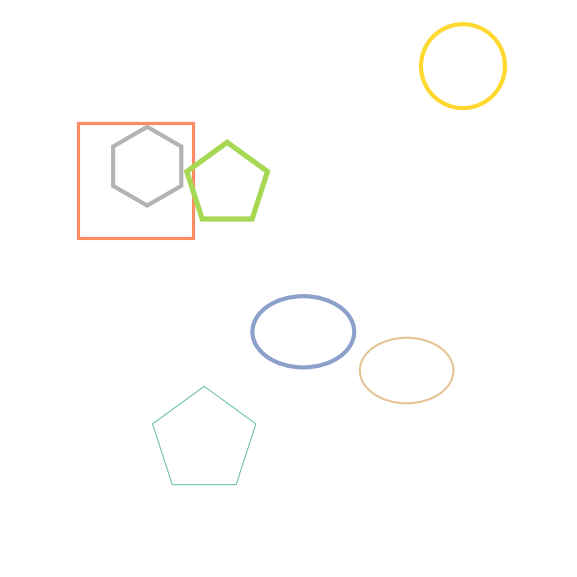[{"shape": "pentagon", "thickness": 0.5, "radius": 0.47, "center": [0.354, 0.236]}, {"shape": "square", "thickness": 1.5, "radius": 0.5, "center": [0.235, 0.687]}, {"shape": "oval", "thickness": 2, "radius": 0.44, "center": [0.525, 0.425]}, {"shape": "pentagon", "thickness": 2.5, "radius": 0.37, "center": [0.393, 0.679]}, {"shape": "circle", "thickness": 2, "radius": 0.36, "center": [0.802, 0.885]}, {"shape": "oval", "thickness": 1, "radius": 0.41, "center": [0.704, 0.358]}, {"shape": "hexagon", "thickness": 2, "radius": 0.34, "center": [0.255, 0.711]}]